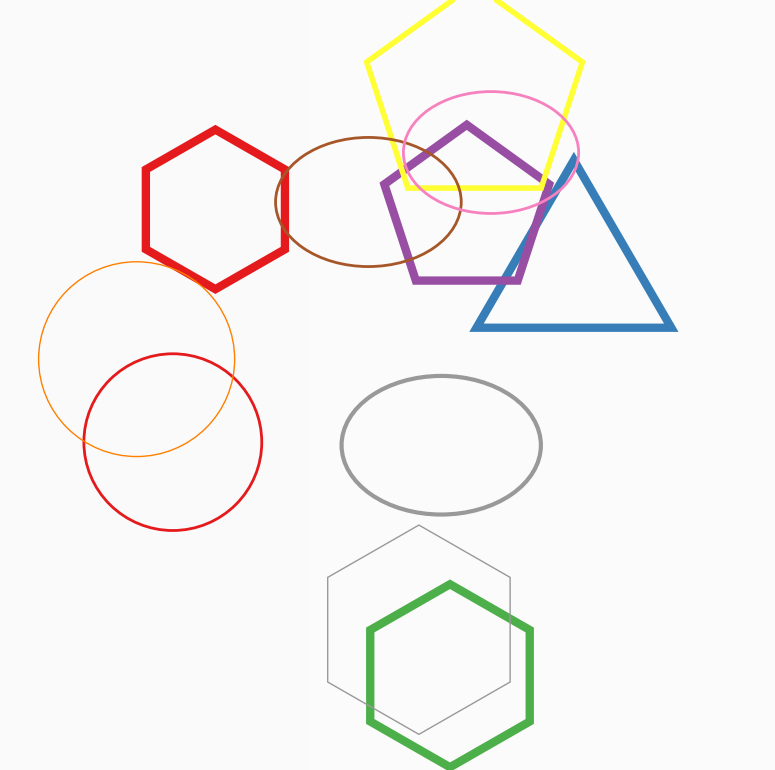[{"shape": "hexagon", "thickness": 3, "radius": 0.52, "center": [0.278, 0.728]}, {"shape": "circle", "thickness": 1, "radius": 0.57, "center": [0.223, 0.426]}, {"shape": "triangle", "thickness": 3, "radius": 0.73, "center": [0.741, 0.647]}, {"shape": "hexagon", "thickness": 3, "radius": 0.59, "center": [0.581, 0.122]}, {"shape": "pentagon", "thickness": 3, "radius": 0.56, "center": [0.602, 0.726]}, {"shape": "circle", "thickness": 0.5, "radius": 0.63, "center": [0.176, 0.534]}, {"shape": "pentagon", "thickness": 2, "radius": 0.73, "center": [0.612, 0.874]}, {"shape": "oval", "thickness": 1, "radius": 0.6, "center": [0.475, 0.738]}, {"shape": "oval", "thickness": 1, "radius": 0.57, "center": [0.634, 0.802]}, {"shape": "oval", "thickness": 1.5, "radius": 0.64, "center": [0.569, 0.422]}, {"shape": "hexagon", "thickness": 0.5, "radius": 0.68, "center": [0.541, 0.182]}]